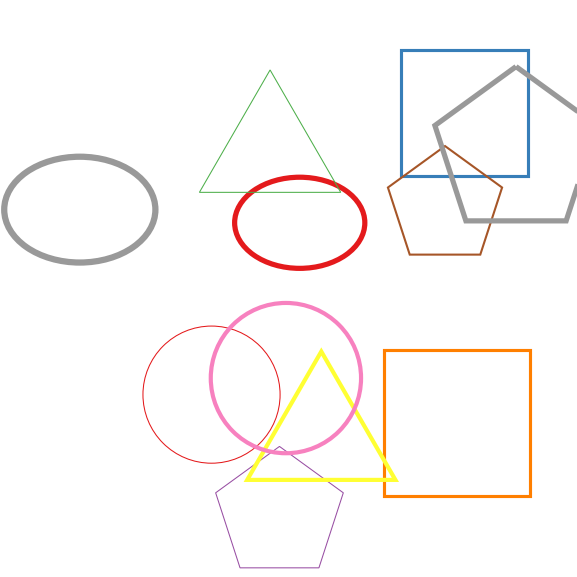[{"shape": "oval", "thickness": 2.5, "radius": 0.56, "center": [0.519, 0.613]}, {"shape": "circle", "thickness": 0.5, "radius": 0.59, "center": [0.366, 0.316]}, {"shape": "square", "thickness": 1.5, "radius": 0.55, "center": [0.805, 0.803]}, {"shape": "triangle", "thickness": 0.5, "radius": 0.71, "center": [0.468, 0.737]}, {"shape": "pentagon", "thickness": 0.5, "radius": 0.58, "center": [0.484, 0.11]}, {"shape": "square", "thickness": 1.5, "radius": 0.63, "center": [0.791, 0.267]}, {"shape": "triangle", "thickness": 2, "radius": 0.74, "center": [0.556, 0.242]}, {"shape": "pentagon", "thickness": 1, "radius": 0.52, "center": [0.771, 0.642]}, {"shape": "circle", "thickness": 2, "radius": 0.65, "center": [0.495, 0.344]}, {"shape": "oval", "thickness": 3, "radius": 0.65, "center": [0.138, 0.636]}, {"shape": "pentagon", "thickness": 2.5, "radius": 0.74, "center": [0.894, 0.736]}]